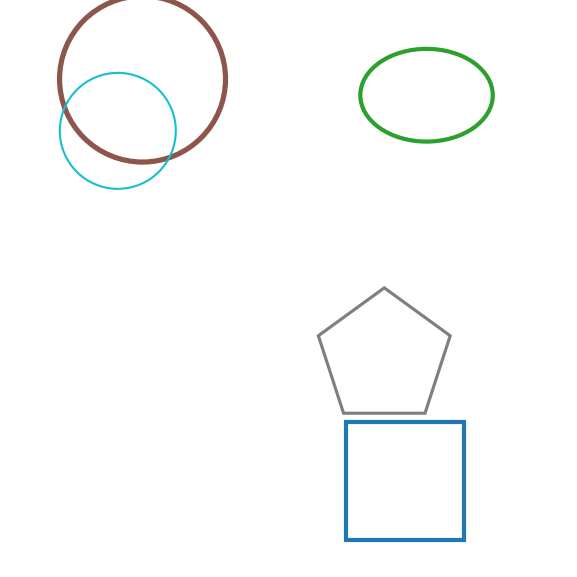[{"shape": "square", "thickness": 2, "radius": 0.51, "center": [0.701, 0.167]}, {"shape": "oval", "thickness": 2, "radius": 0.57, "center": [0.739, 0.834]}, {"shape": "circle", "thickness": 2.5, "radius": 0.72, "center": [0.247, 0.862]}, {"shape": "pentagon", "thickness": 1.5, "radius": 0.6, "center": [0.665, 0.381]}, {"shape": "circle", "thickness": 1, "radius": 0.5, "center": [0.204, 0.773]}]